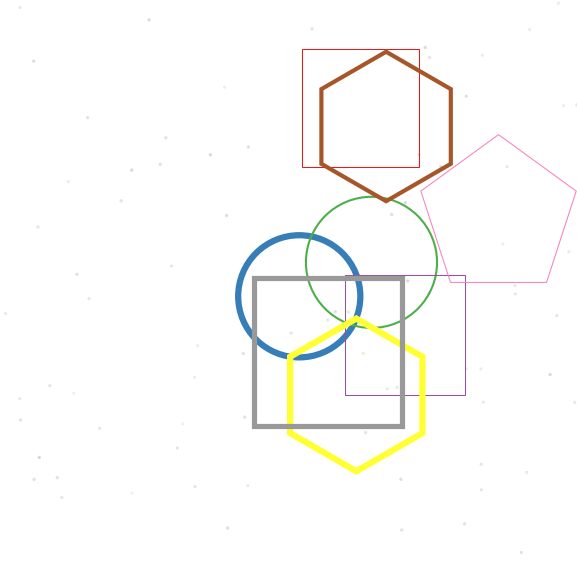[{"shape": "square", "thickness": 0.5, "radius": 0.51, "center": [0.624, 0.812]}, {"shape": "circle", "thickness": 3, "radius": 0.53, "center": [0.518, 0.486]}, {"shape": "circle", "thickness": 1, "radius": 0.57, "center": [0.643, 0.545]}, {"shape": "square", "thickness": 0.5, "radius": 0.52, "center": [0.702, 0.419]}, {"shape": "hexagon", "thickness": 3, "radius": 0.66, "center": [0.617, 0.315]}, {"shape": "hexagon", "thickness": 2, "radius": 0.65, "center": [0.669, 0.78]}, {"shape": "pentagon", "thickness": 0.5, "radius": 0.71, "center": [0.863, 0.625]}, {"shape": "square", "thickness": 2.5, "radius": 0.64, "center": [0.567, 0.39]}]